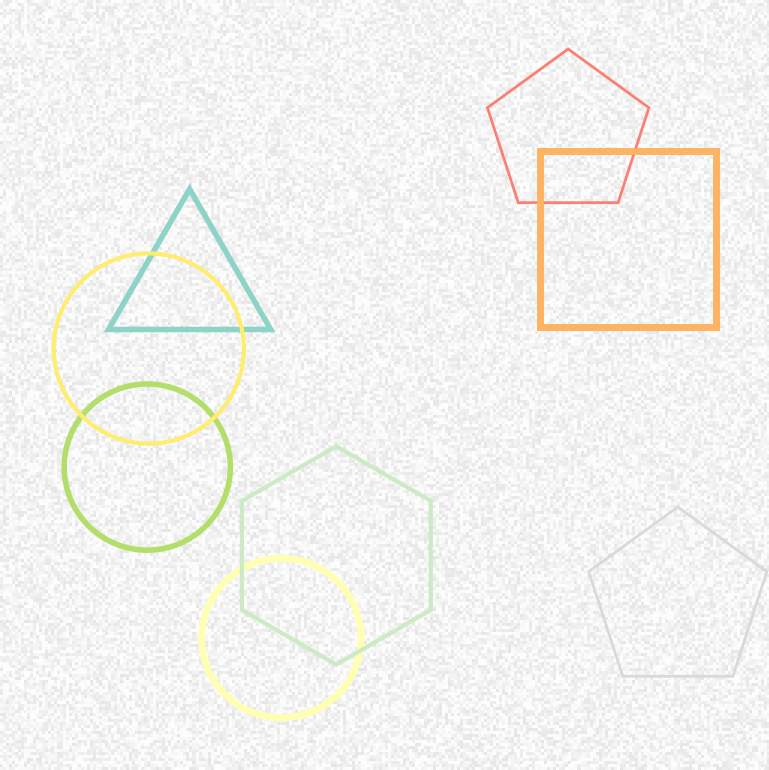[{"shape": "triangle", "thickness": 2, "radius": 0.61, "center": [0.246, 0.633]}, {"shape": "circle", "thickness": 2.5, "radius": 0.52, "center": [0.365, 0.171]}, {"shape": "pentagon", "thickness": 1, "radius": 0.55, "center": [0.738, 0.826]}, {"shape": "square", "thickness": 2.5, "radius": 0.57, "center": [0.816, 0.689]}, {"shape": "circle", "thickness": 2, "radius": 0.54, "center": [0.191, 0.393]}, {"shape": "pentagon", "thickness": 1, "radius": 0.61, "center": [0.88, 0.22]}, {"shape": "hexagon", "thickness": 1.5, "radius": 0.71, "center": [0.437, 0.279]}, {"shape": "circle", "thickness": 1.5, "radius": 0.62, "center": [0.193, 0.547]}]